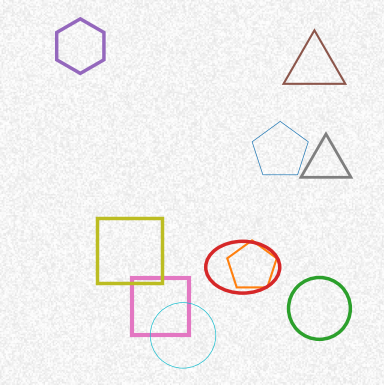[{"shape": "pentagon", "thickness": 0.5, "radius": 0.38, "center": [0.728, 0.608]}, {"shape": "pentagon", "thickness": 1.5, "radius": 0.34, "center": [0.655, 0.308]}, {"shape": "circle", "thickness": 2.5, "radius": 0.4, "center": [0.83, 0.199]}, {"shape": "oval", "thickness": 2.5, "radius": 0.48, "center": [0.63, 0.306]}, {"shape": "hexagon", "thickness": 2.5, "radius": 0.35, "center": [0.209, 0.88]}, {"shape": "triangle", "thickness": 1.5, "radius": 0.46, "center": [0.817, 0.829]}, {"shape": "square", "thickness": 3, "radius": 0.37, "center": [0.418, 0.204]}, {"shape": "triangle", "thickness": 2, "radius": 0.38, "center": [0.847, 0.577]}, {"shape": "square", "thickness": 2.5, "radius": 0.42, "center": [0.337, 0.35]}, {"shape": "circle", "thickness": 0.5, "radius": 0.43, "center": [0.475, 0.129]}]